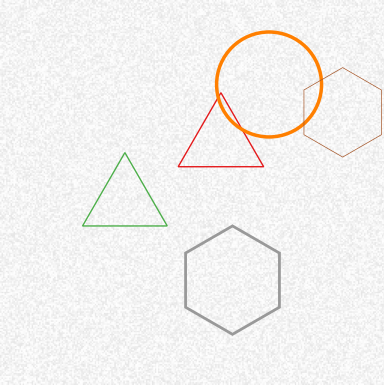[{"shape": "triangle", "thickness": 1, "radius": 0.64, "center": [0.574, 0.631]}, {"shape": "triangle", "thickness": 1, "radius": 0.63, "center": [0.324, 0.477]}, {"shape": "circle", "thickness": 2.5, "radius": 0.68, "center": [0.699, 0.781]}, {"shape": "hexagon", "thickness": 0.5, "radius": 0.58, "center": [0.89, 0.708]}, {"shape": "hexagon", "thickness": 2, "radius": 0.7, "center": [0.604, 0.272]}]